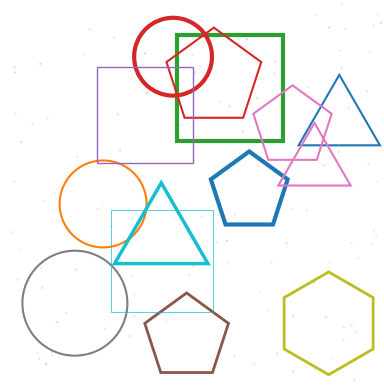[{"shape": "pentagon", "thickness": 3, "radius": 0.52, "center": [0.647, 0.502]}, {"shape": "triangle", "thickness": 1.5, "radius": 0.61, "center": [0.881, 0.684]}, {"shape": "circle", "thickness": 1.5, "radius": 0.56, "center": [0.268, 0.47]}, {"shape": "square", "thickness": 3, "radius": 0.69, "center": [0.596, 0.772]}, {"shape": "pentagon", "thickness": 1.5, "radius": 0.65, "center": [0.556, 0.799]}, {"shape": "circle", "thickness": 3, "radius": 0.51, "center": [0.45, 0.853]}, {"shape": "square", "thickness": 1, "radius": 0.62, "center": [0.377, 0.7]}, {"shape": "pentagon", "thickness": 2, "radius": 0.57, "center": [0.485, 0.125]}, {"shape": "triangle", "thickness": 1.5, "radius": 0.54, "center": [0.817, 0.572]}, {"shape": "pentagon", "thickness": 1.5, "radius": 0.53, "center": [0.76, 0.671]}, {"shape": "circle", "thickness": 1.5, "radius": 0.68, "center": [0.195, 0.213]}, {"shape": "hexagon", "thickness": 2, "radius": 0.67, "center": [0.854, 0.16]}, {"shape": "triangle", "thickness": 2.5, "radius": 0.7, "center": [0.419, 0.385]}, {"shape": "square", "thickness": 0.5, "radius": 0.66, "center": [0.421, 0.323]}]